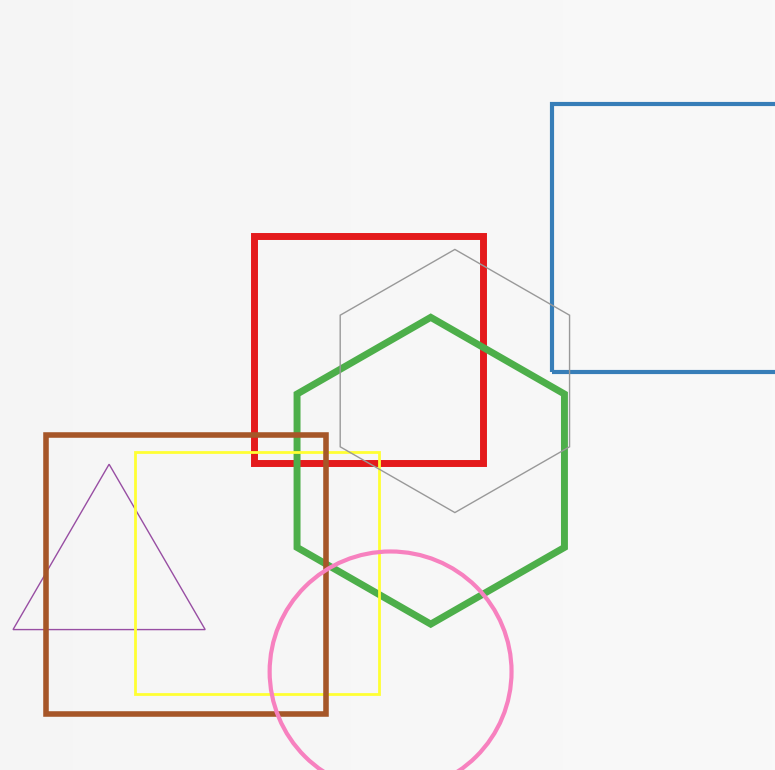[{"shape": "square", "thickness": 2.5, "radius": 0.74, "center": [0.476, 0.546]}, {"shape": "square", "thickness": 1.5, "radius": 0.87, "center": [0.887, 0.691]}, {"shape": "hexagon", "thickness": 2.5, "radius": 1.0, "center": [0.556, 0.389]}, {"shape": "triangle", "thickness": 0.5, "radius": 0.72, "center": [0.141, 0.254]}, {"shape": "square", "thickness": 1, "radius": 0.79, "center": [0.332, 0.256]}, {"shape": "square", "thickness": 2, "radius": 0.91, "center": [0.24, 0.253]}, {"shape": "circle", "thickness": 1.5, "radius": 0.78, "center": [0.504, 0.128]}, {"shape": "hexagon", "thickness": 0.5, "radius": 0.85, "center": [0.587, 0.505]}]